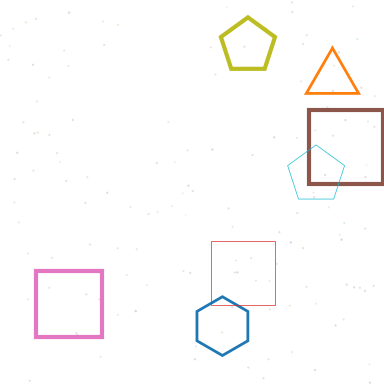[{"shape": "hexagon", "thickness": 2, "radius": 0.38, "center": [0.578, 0.153]}, {"shape": "triangle", "thickness": 2, "radius": 0.39, "center": [0.864, 0.797]}, {"shape": "square", "thickness": 0.5, "radius": 0.41, "center": [0.63, 0.291]}, {"shape": "square", "thickness": 3, "radius": 0.48, "center": [0.898, 0.619]}, {"shape": "square", "thickness": 3, "radius": 0.43, "center": [0.179, 0.211]}, {"shape": "pentagon", "thickness": 3, "radius": 0.37, "center": [0.644, 0.881]}, {"shape": "pentagon", "thickness": 0.5, "radius": 0.39, "center": [0.821, 0.546]}]